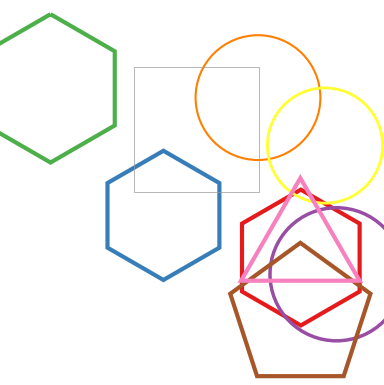[{"shape": "hexagon", "thickness": 3, "radius": 0.88, "center": [0.781, 0.331]}, {"shape": "hexagon", "thickness": 3, "radius": 0.84, "center": [0.425, 0.441]}, {"shape": "hexagon", "thickness": 3, "radius": 0.96, "center": [0.131, 0.77]}, {"shape": "circle", "thickness": 2.5, "radius": 0.86, "center": [0.874, 0.288]}, {"shape": "circle", "thickness": 1.5, "radius": 0.81, "center": [0.67, 0.746]}, {"shape": "circle", "thickness": 2, "radius": 0.75, "center": [0.844, 0.622]}, {"shape": "pentagon", "thickness": 3, "radius": 0.96, "center": [0.78, 0.178]}, {"shape": "triangle", "thickness": 3, "radius": 0.89, "center": [0.78, 0.36]}, {"shape": "square", "thickness": 0.5, "radius": 0.81, "center": [0.511, 0.663]}]